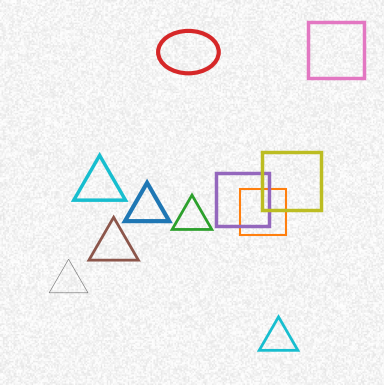[{"shape": "triangle", "thickness": 3, "radius": 0.33, "center": [0.382, 0.459]}, {"shape": "square", "thickness": 1.5, "radius": 0.3, "center": [0.684, 0.449]}, {"shape": "triangle", "thickness": 2, "radius": 0.3, "center": [0.499, 0.434]}, {"shape": "oval", "thickness": 3, "radius": 0.39, "center": [0.489, 0.865]}, {"shape": "square", "thickness": 2.5, "radius": 0.34, "center": [0.63, 0.482]}, {"shape": "triangle", "thickness": 2, "radius": 0.37, "center": [0.295, 0.361]}, {"shape": "square", "thickness": 2.5, "radius": 0.36, "center": [0.873, 0.87]}, {"shape": "triangle", "thickness": 0.5, "radius": 0.29, "center": [0.178, 0.269]}, {"shape": "square", "thickness": 2.5, "radius": 0.38, "center": [0.757, 0.53]}, {"shape": "triangle", "thickness": 2, "radius": 0.29, "center": [0.723, 0.119]}, {"shape": "triangle", "thickness": 2.5, "radius": 0.39, "center": [0.259, 0.519]}]